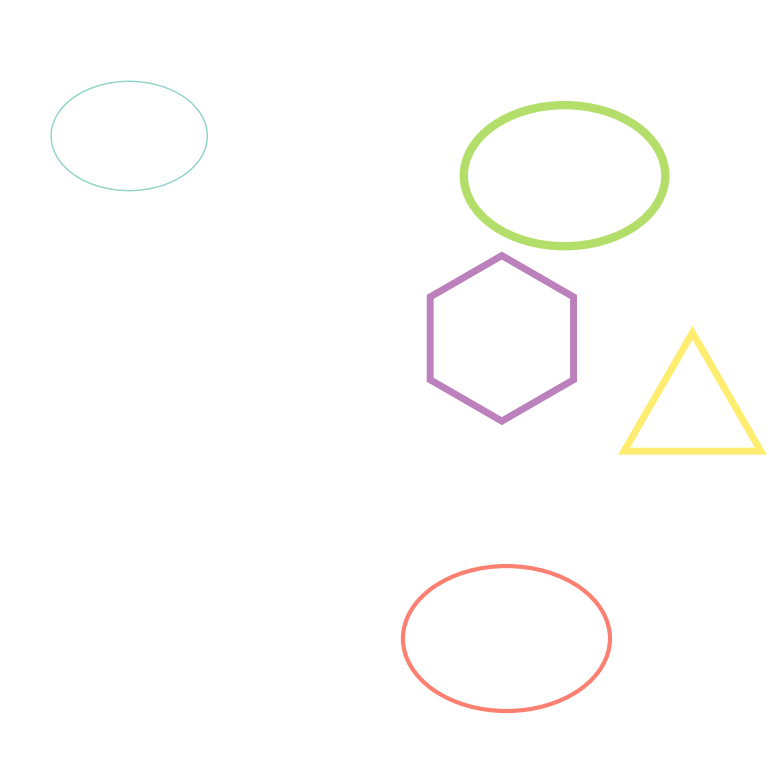[{"shape": "oval", "thickness": 0.5, "radius": 0.51, "center": [0.168, 0.823]}, {"shape": "oval", "thickness": 1.5, "radius": 0.67, "center": [0.658, 0.171]}, {"shape": "oval", "thickness": 3, "radius": 0.65, "center": [0.733, 0.772]}, {"shape": "hexagon", "thickness": 2.5, "radius": 0.54, "center": [0.652, 0.561]}, {"shape": "triangle", "thickness": 2.5, "radius": 0.51, "center": [0.899, 0.465]}]